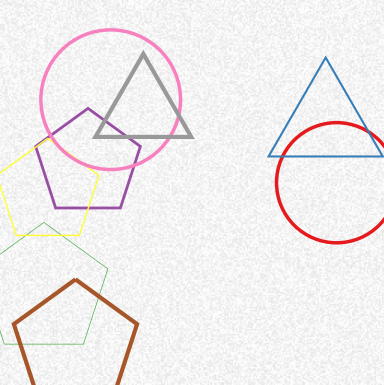[{"shape": "circle", "thickness": 2.5, "radius": 0.78, "center": [0.874, 0.525]}, {"shape": "triangle", "thickness": 1.5, "radius": 0.86, "center": [0.846, 0.679]}, {"shape": "pentagon", "thickness": 0.5, "radius": 0.87, "center": [0.114, 0.248]}, {"shape": "pentagon", "thickness": 2, "radius": 0.71, "center": [0.229, 0.575]}, {"shape": "pentagon", "thickness": 1, "radius": 0.7, "center": [0.124, 0.501]}, {"shape": "pentagon", "thickness": 3, "radius": 0.84, "center": [0.196, 0.106]}, {"shape": "circle", "thickness": 2.5, "radius": 0.91, "center": [0.288, 0.741]}, {"shape": "triangle", "thickness": 3, "radius": 0.72, "center": [0.372, 0.716]}]